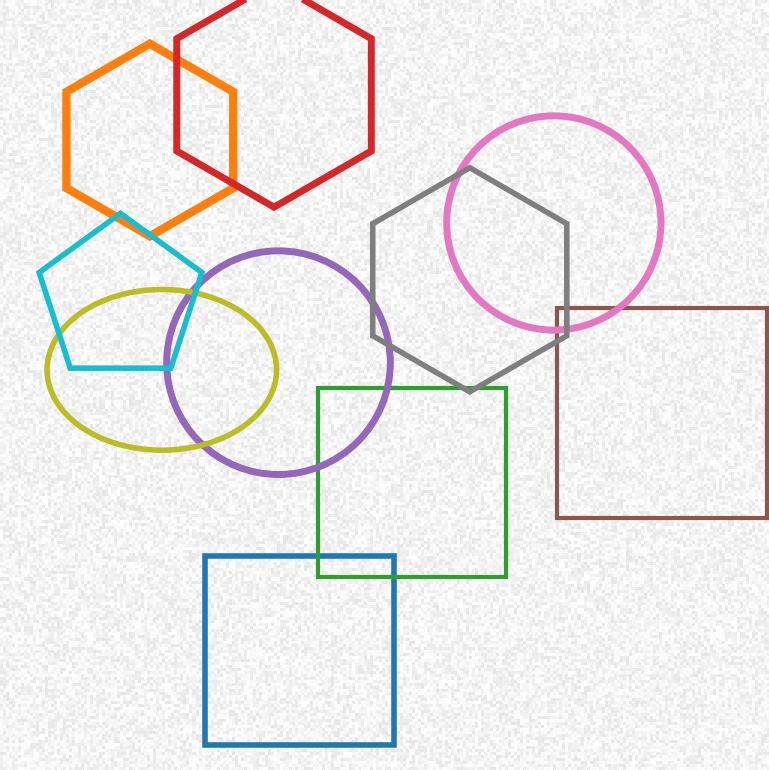[{"shape": "square", "thickness": 2, "radius": 0.61, "center": [0.389, 0.155]}, {"shape": "hexagon", "thickness": 3, "radius": 0.63, "center": [0.195, 0.818]}, {"shape": "square", "thickness": 1.5, "radius": 0.61, "center": [0.535, 0.373]}, {"shape": "hexagon", "thickness": 2.5, "radius": 0.73, "center": [0.356, 0.877]}, {"shape": "circle", "thickness": 2.5, "radius": 0.73, "center": [0.362, 0.529]}, {"shape": "square", "thickness": 1.5, "radius": 0.68, "center": [0.86, 0.463]}, {"shape": "circle", "thickness": 2.5, "radius": 0.7, "center": [0.719, 0.71]}, {"shape": "hexagon", "thickness": 2, "radius": 0.73, "center": [0.61, 0.637]}, {"shape": "oval", "thickness": 2, "radius": 0.75, "center": [0.21, 0.52]}, {"shape": "pentagon", "thickness": 2, "radius": 0.56, "center": [0.157, 0.612]}]